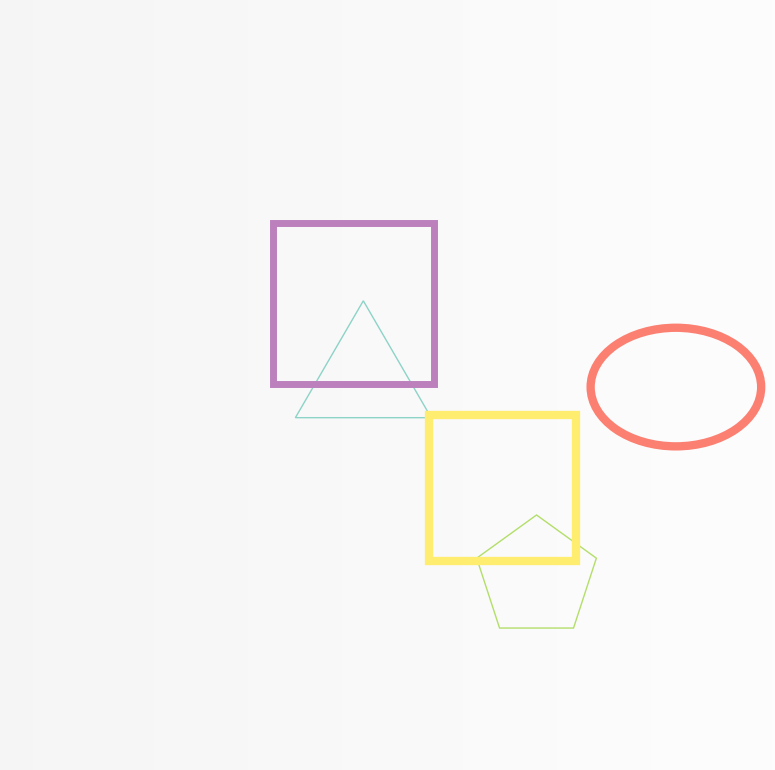[{"shape": "triangle", "thickness": 0.5, "radius": 0.51, "center": [0.469, 0.508]}, {"shape": "oval", "thickness": 3, "radius": 0.55, "center": [0.872, 0.497]}, {"shape": "pentagon", "thickness": 0.5, "radius": 0.41, "center": [0.692, 0.25]}, {"shape": "square", "thickness": 2.5, "radius": 0.52, "center": [0.456, 0.606]}, {"shape": "square", "thickness": 3, "radius": 0.47, "center": [0.649, 0.366]}]